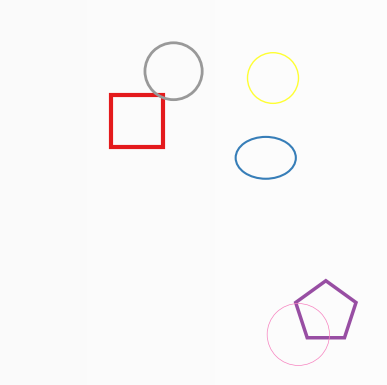[{"shape": "square", "thickness": 3, "radius": 0.34, "center": [0.353, 0.685]}, {"shape": "oval", "thickness": 1.5, "radius": 0.39, "center": [0.686, 0.59]}, {"shape": "pentagon", "thickness": 2.5, "radius": 0.41, "center": [0.841, 0.189]}, {"shape": "circle", "thickness": 1, "radius": 0.33, "center": [0.705, 0.797]}, {"shape": "circle", "thickness": 0.5, "radius": 0.4, "center": [0.77, 0.131]}, {"shape": "circle", "thickness": 2, "radius": 0.37, "center": [0.448, 0.815]}]